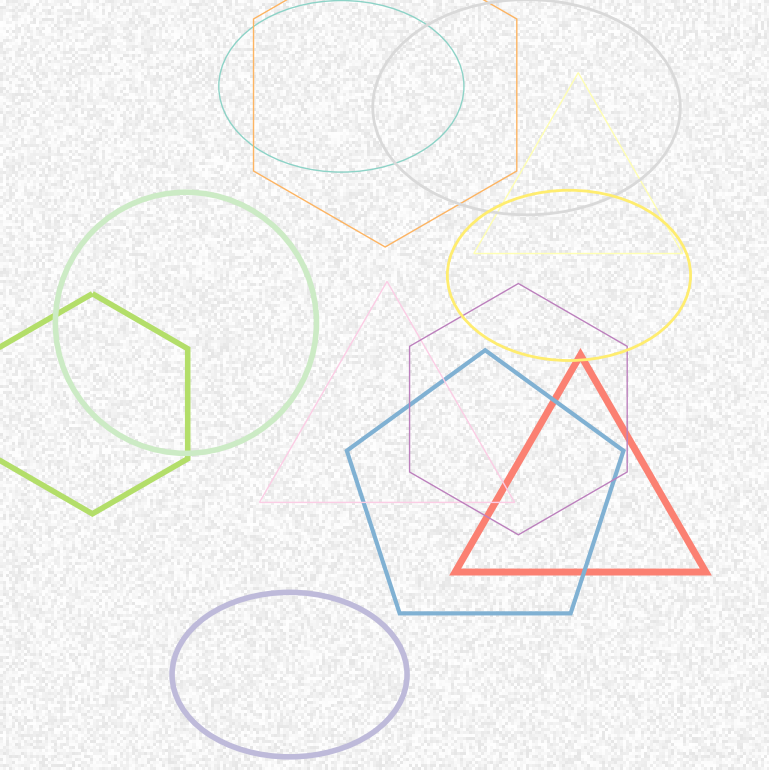[{"shape": "oval", "thickness": 0.5, "radius": 0.8, "center": [0.443, 0.888]}, {"shape": "triangle", "thickness": 0.5, "radius": 0.78, "center": [0.751, 0.749]}, {"shape": "oval", "thickness": 2, "radius": 0.76, "center": [0.376, 0.124]}, {"shape": "triangle", "thickness": 2.5, "radius": 0.94, "center": [0.754, 0.351]}, {"shape": "pentagon", "thickness": 1.5, "radius": 0.94, "center": [0.63, 0.356]}, {"shape": "hexagon", "thickness": 0.5, "radius": 0.99, "center": [0.5, 0.877]}, {"shape": "hexagon", "thickness": 2, "radius": 0.71, "center": [0.12, 0.476]}, {"shape": "triangle", "thickness": 0.5, "radius": 0.96, "center": [0.503, 0.443]}, {"shape": "oval", "thickness": 1, "radius": 1.0, "center": [0.684, 0.861]}, {"shape": "hexagon", "thickness": 0.5, "radius": 0.82, "center": [0.673, 0.469]}, {"shape": "circle", "thickness": 2, "radius": 0.85, "center": [0.241, 0.581]}, {"shape": "oval", "thickness": 1, "radius": 0.79, "center": [0.739, 0.642]}]